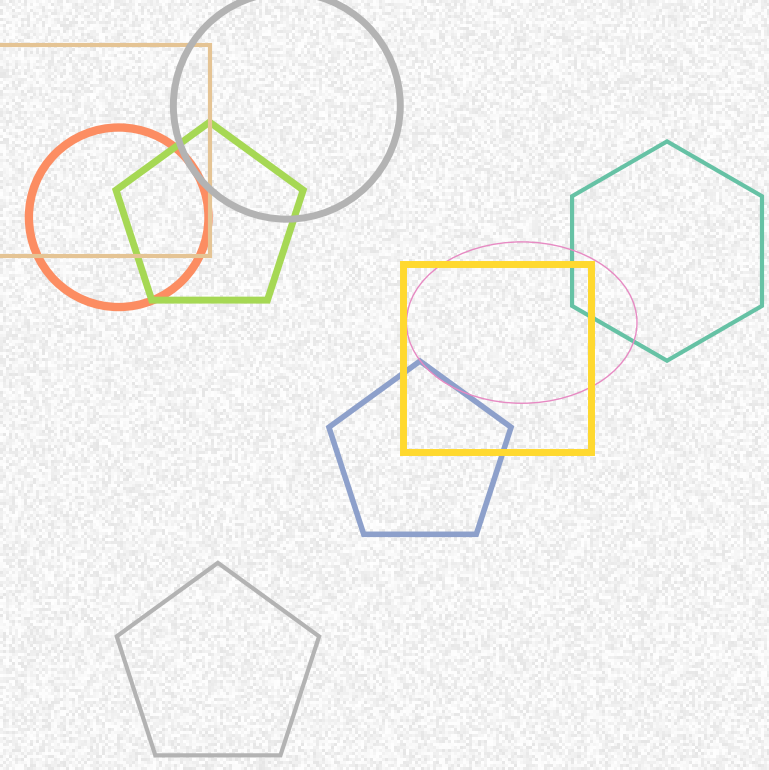[{"shape": "hexagon", "thickness": 1.5, "radius": 0.71, "center": [0.866, 0.674]}, {"shape": "circle", "thickness": 3, "radius": 0.58, "center": [0.154, 0.718]}, {"shape": "pentagon", "thickness": 2, "radius": 0.62, "center": [0.545, 0.407]}, {"shape": "oval", "thickness": 0.5, "radius": 0.75, "center": [0.678, 0.581]}, {"shape": "pentagon", "thickness": 2.5, "radius": 0.64, "center": [0.272, 0.714]}, {"shape": "square", "thickness": 2.5, "radius": 0.61, "center": [0.646, 0.535]}, {"shape": "square", "thickness": 1.5, "radius": 0.69, "center": [0.135, 0.804]}, {"shape": "pentagon", "thickness": 1.5, "radius": 0.69, "center": [0.283, 0.131]}, {"shape": "circle", "thickness": 2.5, "radius": 0.74, "center": [0.372, 0.863]}]